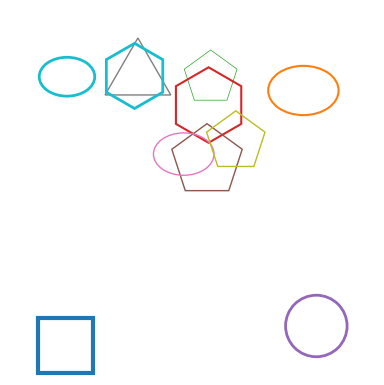[{"shape": "square", "thickness": 3, "radius": 0.36, "center": [0.171, 0.103]}, {"shape": "oval", "thickness": 1.5, "radius": 0.46, "center": [0.788, 0.765]}, {"shape": "pentagon", "thickness": 0.5, "radius": 0.36, "center": [0.547, 0.798]}, {"shape": "hexagon", "thickness": 1.5, "radius": 0.49, "center": [0.542, 0.727]}, {"shape": "circle", "thickness": 2, "radius": 0.4, "center": [0.822, 0.153]}, {"shape": "pentagon", "thickness": 1, "radius": 0.48, "center": [0.538, 0.583]}, {"shape": "oval", "thickness": 1, "radius": 0.39, "center": [0.477, 0.6]}, {"shape": "triangle", "thickness": 1, "radius": 0.49, "center": [0.358, 0.803]}, {"shape": "pentagon", "thickness": 1, "radius": 0.4, "center": [0.612, 0.632]}, {"shape": "oval", "thickness": 2, "radius": 0.36, "center": [0.174, 0.801]}, {"shape": "hexagon", "thickness": 2, "radius": 0.42, "center": [0.35, 0.803]}]